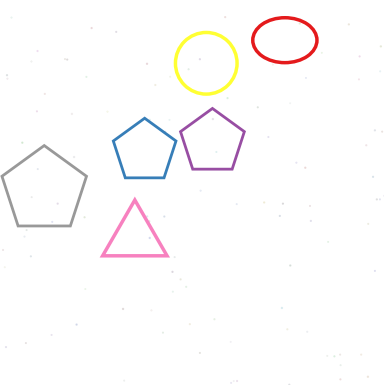[{"shape": "oval", "thickness": 2.5, "radius": 0.42, "center": [0.74, 0.896]}, {"shape": "pentagon", "thickness": 2, "radius": 0.43, "center": [0.376, 0.607]}, {"shape": "pentagon", "thickness": 2, "radius": 0.44, "center": [0.552, 0.631]}, {"shape": "circle", "thickness": 2.5, "radius": 0.4, "center": [0.536, 0.836]}, {"shape": "triangle", "thickness": 2.5, "radius": 0.48, "center": [0.35, 0.384]}, {"shape": "pentagon", "thickness": 2, "radius": 0.58, "center": [0.115, 0.506]}]